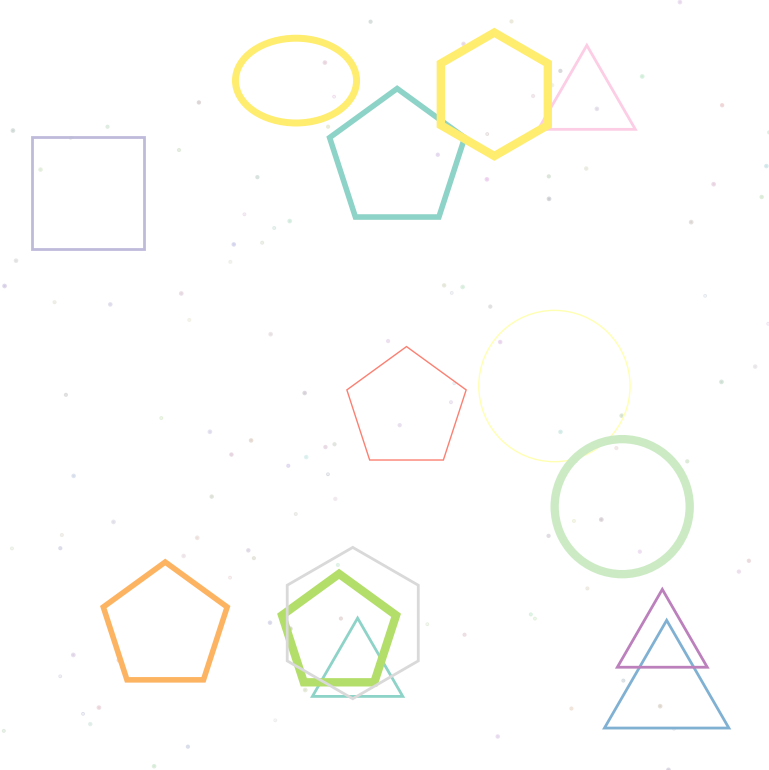[{"shape": "triangle", "thickness": 1, "radius": 0.34, "center": [0.464, 0.129]}, {"shape": "pentagon", "thickness": 2, "radius": 0.46, "center": [0.516, 0.793]}, {"shape": "circle", "thickness": 0.5, "radius": 0.49, "center": [0.72, 0.499]}, {"shape": "square", "thickness": 1, "radius": 0.36, "center": [0.114, 0.749]}, {"shape": "pentagon", "thickness": 0.5, "radius": 0.41, "center": [0.528, 0.468]}, {"shape": "triangle", "thickness": 1, "radius": 0.47, "center": [0.866, 0.101]}, {"shape": "pentagon", "thickness": 2, "radius": 0.42, "center": [0.215, 0.186]}, {"shape": "pentagon", "thickness": 3, "radius": 0.39, "center": [0.44, 0.177]}, {"shape": "triangle", "thickness": 1, "radius": 0.36, "center": [0.762, 0.868]}, {"shape": "hexagon", "thickness": 1, "radius": 0.49, "center": [0.458, 0.191]}, {"shape": "triangle", "thickness": 1, "radius": 0.34, "center": [0.86, 0.167]}, {"shape": "circle", "thickness": 3, "radius": 0.44, "center": [0.808, 0.342]}, {"shape": "oval", "thickness": 2.5, "radius": 0.39, "center": [0.384, 0.895]}, {"shape": "hexagon", "thickness": 3, "radius": 0.4, "center": [0.642, 0.878]}]